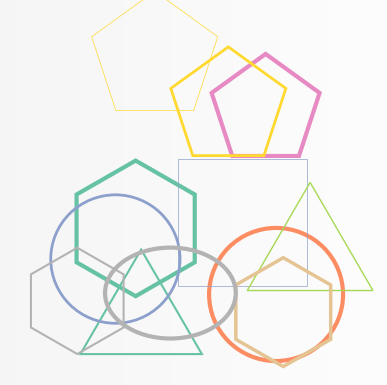[{"shape": "triangle", "thickness": 1.5, "radius": 0.91, "center": [0.364, 0.171]}, {"shape": "hexagon", "thickness": 3, "radius": 0.88, "center": [0.35, 0.407]}, {"shape": "circle", "thickness": 3, "radius": 0.86, "center": [0.712, 0.235]}, {"shape": "circle", "thickness": 2, "radius": 0.83, "center": [0.298, 0.327]}, {"shape": "square", "thickness": 0.5, "radius": 0.83, "center": [0.626, 0.422]}, {"shape": "pentagon", "thickness": 3, "radius": 0.73, "center": [0.685, 0.713]}, {"shape": "triangle", "thickness": 1, "radius": 0.94, "center": [0.8, 0.339]}, {"shape": "pentagon", "thickness": 0.5, "radius": 0.86, "center": [0.399, 0.852]}, {"shape": "pentagon", "thickness": 2, "radius": 0.78, "center": [0.589, 0.722]}, {"shape": "hexagon", "thickness": 2.5, "radius": 0.71, "center": [0.731, 0.189]}, {"shape": "hexagon", "thickness": 1.5, "radius": 0.69, "center": [0.199, 0.218]}, {"shape": "oval", "thickness": 3, "radius": 0.84, "center": [0.44, 0.239]}]